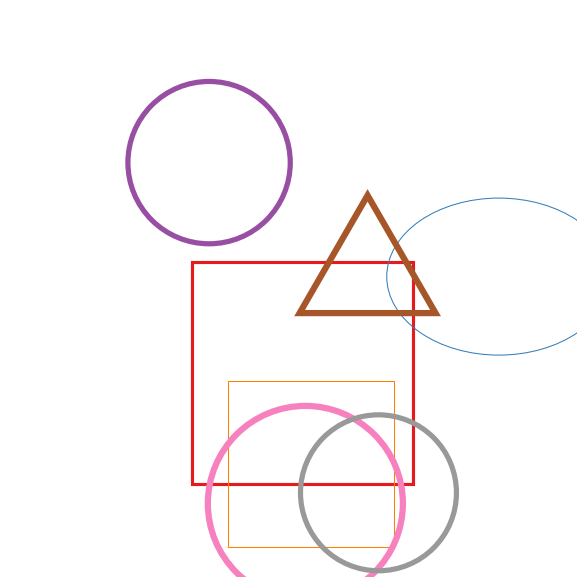[{"shape": "square", "thickness": 1.5, "radius": 0.96, "center": [0.524, 0.353]}, {"shape": "oval", "thickness": 0.5, "radius": 0.97, "center": [0.864, 0.52]}, {"shape": "circle", "thickness": 2.5, "radius": 0.7, "center": [0.362, 0.718]}, {"shape": "square", "thickness": 0.5, "radius": 0.72, "center": [0.539, 0.196]}, {"shape": "triangle", "thickness": 3, "radius": 0.68, "center": [0.636, 0.525]}, {"shape": "circle", "thickness": 3, "radius": 0.84, "center": [0.529, 0.127]}, {"shape": "circle", "thickness": 2.5, "radius": 0.68, "center": [0.655, 0.146]}]